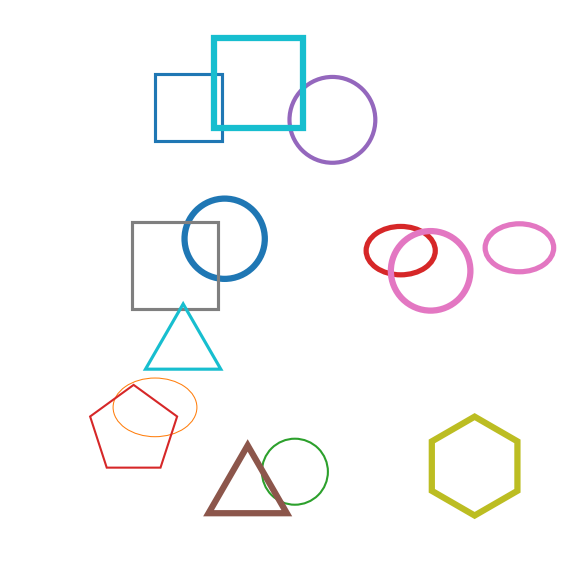[{"shape": "square", "thickness": 1.5, "radius": 0.29, "center": [0.326, 0.813]}, {"shape": "circle", "thickness": 3, "radius": 0.35, "center": [0.389, 0.586]}, {"shape": "oval", "thickness": 0.5, "radius": 0.36, "center": [0.268, 0.294]}, {"shape": "circle", "thickness": 1, "radius": 0.29, "center": [0.511, 0.182]}, {"shape": "pentagon", "thickness": 1, "radius": 0.4, "center": [0.231, 0.253]}, {"shape": "oval", "thickness": 2.5, "radius": 0.3, "center": [0.694, 0.565]}, {"shape": "circle", "thickness": 2, "radius": 0.37, "center": [0.576, 0.792]}, {"shape": "triangle", "thickness": 3, "radius": 0.39, "center": [0.429, 0.15]}, {"shape": "oval", "thickness": 2.5, "radius": 0.3, "center": [0.899, 0.57]}, {"shape": "circle", "thickness": 3, "radius": 0.34, "center": [0.746, 0.53]}, {"shape": "square", "thickness": 1.5, "radius": 0.38, "center": [0.303, 0.54]}, {"shape": "hexagon", "thickness": 3, "radius": 0.43, "center": [0.822, 0.192]}, {"shape": "square", "thickness": 3, "radius": 0.39, "center": [0.448, 0.855]}, {"shape": "triangle", "thickness": 1.5, "radius": 0.38, "center": [0.317, 0.398]}]